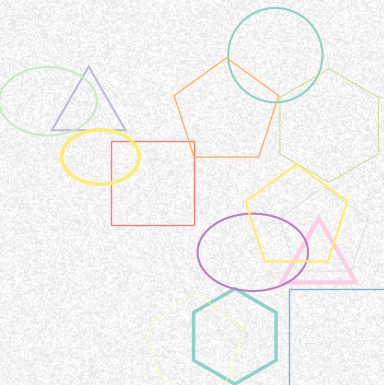[{"shape": "hexagon", "thickness": 2.5, "radius": 0.62, "center": [0.61, 0.126]}, {"shape": "circle", "thickness": 1.5, "radius": 0.61, "center": [0.715, 0.857]}, {"shape": "pentagon", "thickness": 0.5, "radius": 0.68, "center": [0.505, 0.106]}, {"shape": "triangle", "thickness": 1.5, "radius": 0.55, "center": [0.23, 0.717]}, {"shape": "square", "thickness": 1, "radius": 0.54, "center": [0.397, 0.525]}, {"shape": "square", "thickness": 1, "radius": 0.65, "center": [0.882, 0.12]}, {"shape": "pentagon", "thickness": 1, "radius": 0.71, "center": [0.588, 0.707]}, {"shape": "hexagon", "thickness": 0.5, "radius": 0.74, "center": [0.855, 0.673]}, {"shape": "triangle", "thickness": 3, "radius": 0.56, "center": [0.828, 0.322]}, {"shape": "pentagon", "thickness": 0.5, "radius": 0.61, "center": [0.841, 0.394]}, {"shape": "oval", "thickness": 1.5, "radius": 0.72, "center": [0.657, 0.345]}, {"shape": "oval", "thickness": 1.5, "radius": 0.63, "center": [0.125, 0.737]}, {"shape": "pentagon", "thickness": 1.5, "radius": 0.7, "center": [0.77, 0.434]}, {"shape": "oval", "thickness": 2.5, "radius": 0.5, "center": [0.261, 0.592]}]